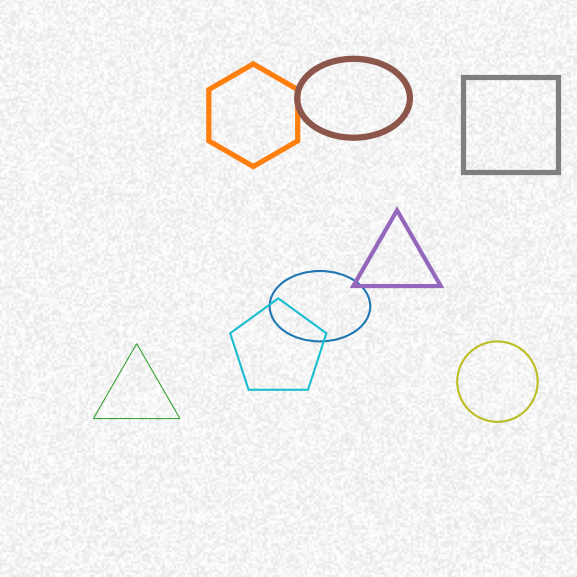[{"shape": "oval", "thickness": 1, "radius": 0.44, "center": [0.554, 0.469]}, {"shape": "hexagon", "thickness": 2.5, "radius": 0.44, "center": [0.439, 0.8]}, {"shape": "triangle", "thickness": 0.5, "radius": 0.43, "center": [0.237, 0.318]}, {"shape": "triangle", "thickness": 2, "radius": 0.44, "center": [0.687, 0.548]}, {"shape": "oval", "thickness": 3, "radius": 0.49, "center": [0.612, 0.829]}, {"shape": "square", "thickness": 2.5, "radius": 0.41, "center": [0.884, 0.783]}, {"shape": "circle", "thickness": 1, "radius": 0.35, "center": [0.861, 0.338]}, {"shape": "pentagon", "thickness": 1, "radius": 0.44, "center": [0.482, 0.395]}]